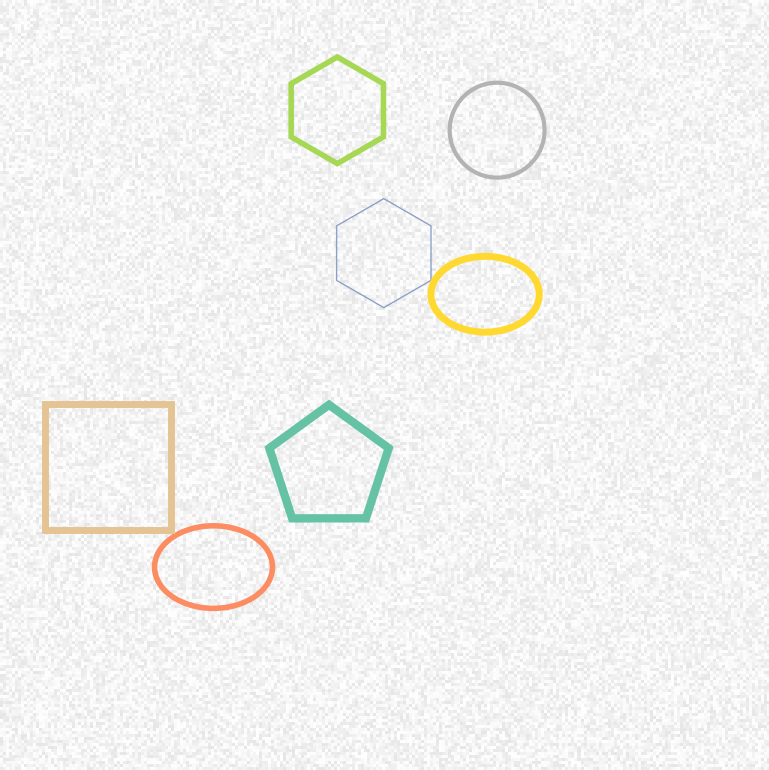[{"shape": "pentagon", "thickness": 3, "radius": 0.41, "center": [0.427, 0.393]}, {"shape": "oval", "thickness": 2, "radius": 0.38, "center": [0.277, 0.264]}, {"shape": "hexagon", "thickness": 0.5, "radius": 0.35, "center": [0.498, 0.671]}, {"shape": "hexagon", "thickness": 2, "radius": 0.35, "center": [0.438, 0.857]}, {"shape": "oval", "thickness": 2.5, "radius": 0.35, "center": [0.63, 0.618]}, {"shape": "square", "thickness": 2.5, "radius": 0.41, "center": [0.14, 0.394]}, {"shape": "circle", "thickness": 1.5, "radius": 0.31, "center": [0.646, 0.831]}]